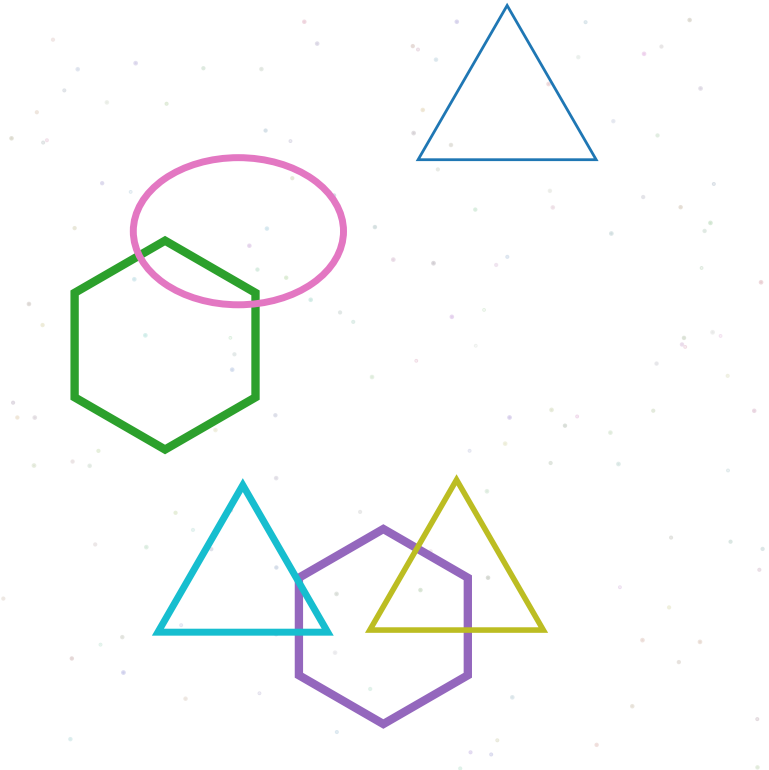[{"shape": "triangle", "thickness": 1, "radius": 0.67, "center": [0.659, 0.859]}, {"shape": "hexagon", "thickness": 3, "radius": 0.68, "center": [0.214, 0.552]}, {"shape": "hexagon", "thickness": 3, "radius": 0.63, "center": [0.498, 0.186]}, {"shape": "oval", "thickness": 2.5, "radius": 0.68, "center": [0.31, 0.7]}, {"shape": "triangle", "thickness": 2, "radius": 0.65, "center": [0.593, 0.247]}, {"shape": "triangle", "thickness": 2.5, "radius": 0.64, "center": [0.315, 0.243]}]